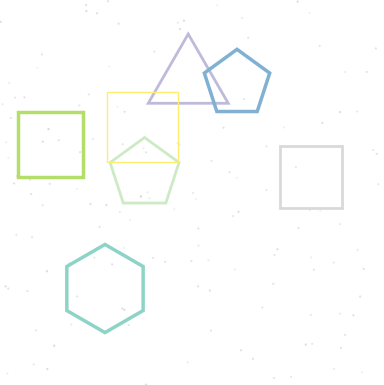[{"shape": "hexagon", "thickness": 2.5, "radius": 0.57, "center": [0.273, 0.251]}, {"shape": "triangle", "thickness": 2, "radius": 0.6, "center": [0.489, 0.792]}, {"shape": "pentagon", "thickness": 2.5, "radius": 0.45, "center": [0.616, 0.783]}, {"shape": "square", "thickness": 2.5, "radius": 0.42, "center": [0.131, 0.625]}, {"shape": "square", "thickness": 2, "radius": 0.4, "center": [0.807, 0.54]}, {"shape": "pentagon", "thickness": 2, "radius": 0.47, "center": [0.375, 0.549]}, {"shape": "square", "thickness": 1, "radius": 0.46, "center": [0.371, 0.67]}]